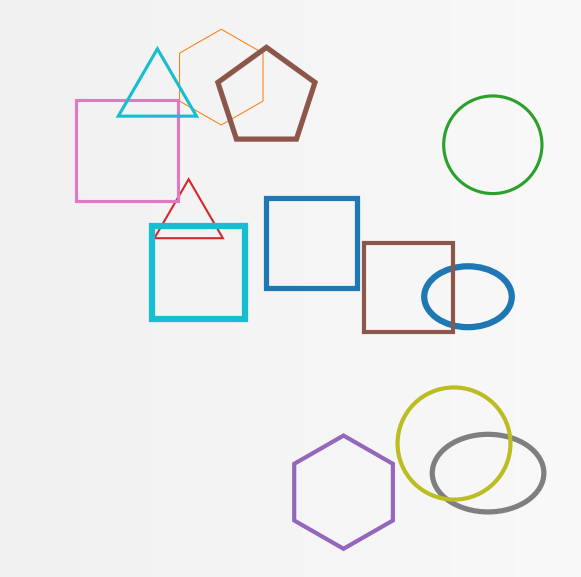[{"shape": "oval", "thickness": 3, "radius": 0.38, "center": [0.805, 0.485]}, {"shape": "square", "thickness": 2.5, "radius": 0.39, "center": [0.535, 0.578]}, {"shape": "hexagon", "thickness": 0.5, "radius": 0.41, "center": [0.381, 0.866]}, {"shape": "circle", "thickness": 1.5, "radius": 0.42, "center": [0.848, 0.748]}, {"shape": "triangle", "thickness": 1, "radius": 0.34, "center": [0.325, 0.621]}, {"shape": "hexagon", "thickness": 2, "radius": 0.49, "center": [0.591, 0.147]}, {"shape": "square", "thickness": 2, "radius": 0.38, "center": [0.703, 0.502]}, {"shape": "pentagon", "thickness": 2.5, "radius": 0.44, "center": [0.458, 0.829]}, {"shape": "square", "thickness": 1.5, "radius": 0.44, "center": [0.218, 0.738]}, {"shape": "oval", "thickness": 2.5, "radius": 0.48, "center": [0.84, 0.18]}, {"shape": "circle", "thickness": 2, "radius": 0.49, "center": [0.781, 0.231]}, {"shape": "square", "thickness": 3, "radius": 0.4, "center": [0.342, 0.528]}, {"shape": "triangle", "thickness": 1.5, "radius": 0.39, "center": [0.271, 0.837]}]